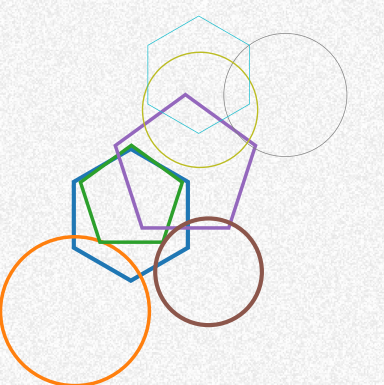[{"shape": "hexagon", "thickness": 3, "radius": 0.86, "center": [0.34, 0.442]}, {"shape": "circle", "thickness": 2.5, "radius": 0.97, "center": [0.195, 0.192]}, {"shape": "pentagon", "thickness": 2.5, "radius": 0.7, "center": [0.341, 0.483]}, {"shape": "pentagon", "thickness": 2.5, "radius": 0.96, "center": [0.482, 0.563]}, {"shape": "circle", "thickness": 3, "radius": 0.69, "center": [0.542, 0.294]}, {"shape": "circle", "thickness": 0.5, "radius": 0.8, "center": [0.741, 0.753]}, {"shape": "circle", "thickness": 1, "radius": 0.75, "center": [0.52, 0.715]}, {"shape": "hexagon", "thickness": 0.5, "radius": 0.76, "center": [0.516, 0.806]}]